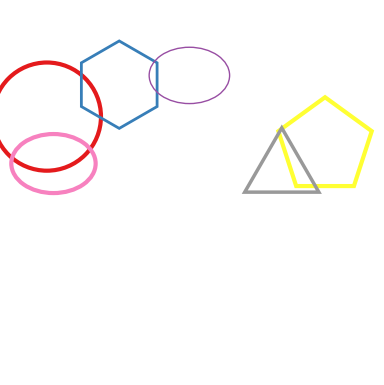[{"shape": "circle", "thickness": 3, "radius": 0.7, "center": [0.122, 0.697]}, {"shape": "hexagon", "thickness": 2, "radius": 0.57, "center": [0.31, 0.78]}, {"shape": "oval", "thickness": 1, "radius": 0.52, "center": [0.492, 0.804]}, {"shape": "pentagon", "thickness": 3, "radius": 0.64, "center": [0.844, 0.62]}, {"shape": "oval", "thickness": 3, "radius": 0.55, "center": [0.139, 0.575]}, {"shape": "triangle", "thickness": 2.5, "radius": 0.56, "center": [0.732, 0.557]}]